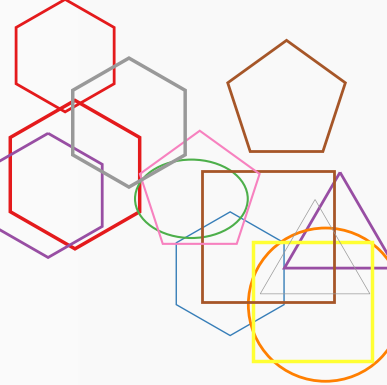[{"shape": "hexagon", "thickness": 2, "radius": 0.73, "center": [0.168, 0.856]}, {"shape": "hexagon", "thickness": 2.5, "radius": 0.96, "center": [0.193, 0.546]}, {"shape": "hexagon", "thickness": 1, "radius": 0.8, "center": [0.594, 0.289]}, {"shape": "oval", "thickness": 1.5, "radius": 0.73, "center": [0.494, 0.484]}, {"shape": "triangle", "thickness": 2, "radius": 0.83, "center": [0.878, 0.387]}, {"shape": "hexagon", "thickness": 2, "radius": 0.81, "center": [0.124, 0.492]}, {"shape": "circle", "thickness": 2, "radius": 1.0, "center": [0.84, 0.209]}, {"shape": "square", "thickness": 2.5, "radius": 0.77, "center": [0.807, 0.217]}, {"shape": "pentagon", "thickness": 2, "radius": 0.8, "center": [0.739, 0.736]}, {"shape": "square", "thickness": 2, "radius": 0.85, "center": [0.691, 0.385]}, {"shape": "pentagon", "thickness": 1.5, "radius": 0.81, "center": [0.515, 0.498]}, {"shape": "triangle", "thickness": 0.5, "radius": 0.82, "center": [0.813, 0.318]}, {"shape": "hexagon", "thickness": 2.5, "radius": 0.84, "center": [0.333, 0.682]}]